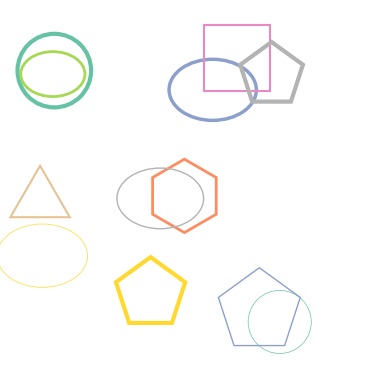[{"shape": "circle", "thickness": 3, "radius": 0.48, "center": [0.141, 0.817]}, {"shape": "circle", "thickness": 0.5, "radius": 0.41, "center": [0.727, 0.164]}, {"shape": "hexagon", "thickness": 2, "radius": 0.48, "center": [0.479, 0.491]}, {"shape": "pentagon", "thickness": 1, "radius": 0.56, "center": [0.674, 0.193]}, {"shape": "oval", "thickness": 2.5, "radius": 0.57, "center": [0.552, 0.767]}, {"shape": "square", "thickness": 1.5, "radius": 0.43, "center": [0.615, 0.848]}, {"shape": "oval", "thickness": 2, "radius": 0.42, "center": [0.137, 0.808]}, {"shape": "oval", "thickness": 0.5, "radius": 0.59, "center": [0.11, 0.336]}, {"shape": "pentagon", "thickness": 3, "radius": 0.47, "center": [0.391, 0.238]}, {"shape": "triangle", "thickness": 1.5, "radius": 0.45, "center": [0.104, 0.48]}, {"shape": "oval", "thickness": 1, "radius": 0.56, "center": [0.416, 0.485]}, {"shape": "pentagon", "thickness": 3, "radius": 0.43, "center": [0.705, 0.805]}]